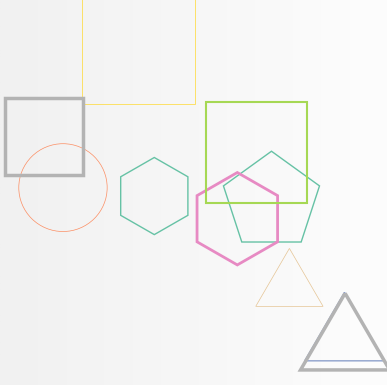[{"shape": "pentagon", "thickness": 1, "radius": 0.65, "center": [0.701, 0.477]}, {"shape": "hexagon", "thickness": 1, "radius": 0.5, "center": [0.398, 0.491]}, {"shape": "circle", "thickness": 0.5, "radius": 0.57, "center": [0.163, 0.513]}, {"shape": "triangle", "thickness": 1, "radius": 0.59, "center": [0.889, 0.122]}, {"shape": "hexagon", "thickness": 2, "radius": 0.6, "center": [0.612, 0.432]}, {"shape": "square", "thickness": 1.5, "radius": 0.65, "center": [0.662, 0.604]}, {"shape": "square", "thickness": 0.5, "radius": 0.73, "center": [0.358, 0.876]}, {"shape": "triangle", "thickness": 0.5, "radius": 0.5, "center": [0.747, 0.254]}, {"shape": "square", "thickness": 2.5, "radius": 0.5, "center": [0.113, 0.646]}, {"shape": "triangle", "thickness": 2.5, "radius": 0.66, "center": [0.891, 0.105]}]